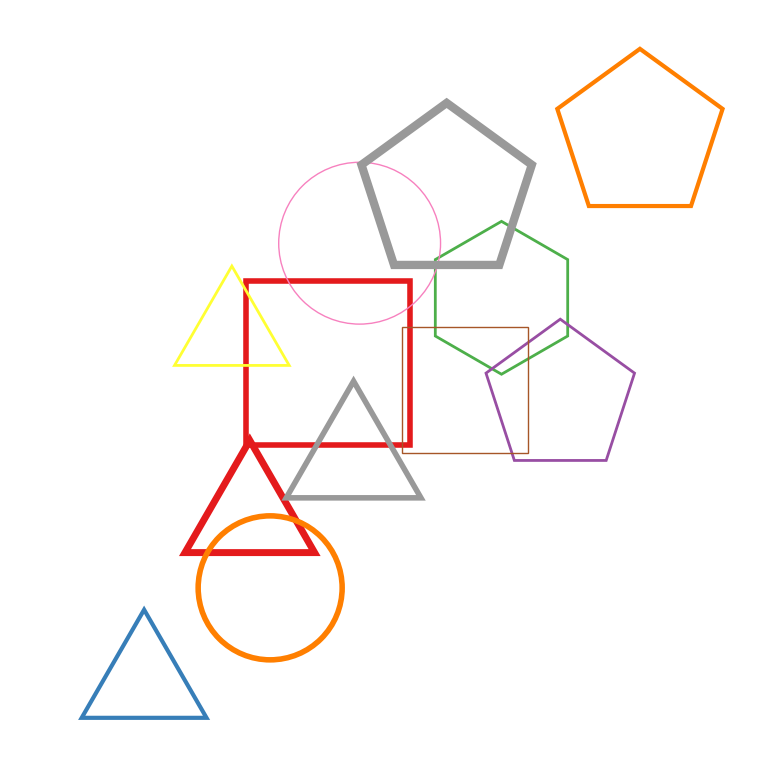[{"shape": "triangle", "thickness": 2.5, "radius": 0.49, "center": [0.324, 0.331]}, {"shape": "square", "thickness": 2, "radius": 0.53, "center": [0.426, 0.529]}, {"shape": "triangle", "thickness": 1.5, "radius": 0.47, "center": [0.187, 0.115]}, {"shape": "hexagon", "thickness": 1, "radius": 0.5, "center": [0.651, 0.613]}, {"shape": "pentagon", "thickness": 1, "radius": 0.51, "center": [0.728, 0.484]}, {"shape": "pentagon", "thickness": 1.5, "radius": 0.56, "center": [0.831, 0.824]}, {"shape": "circle", "thickness": 2, "radius": 0.47, "center": [0.351, 0.237]}, {"shape": "triangle", "thickness": 1, "radius": 0.43, "center": [0.301, 0.568]}, {"shape": "square", "thickness": 0.5, "radius": 0.41, "center": [0.604, 0.494]}, {"shape": "circle", "thickness": 0.5, "radius": 0.53, "center": [0.467, 0.684]}, {"shape": "pentagon", "thickness": 3, "radius": 0.58, "center": [0.58, 0.75]}, {"shape": "triangle", "thickness": 2, "radius": 0.5, "center": [0.459, 0.404]}]